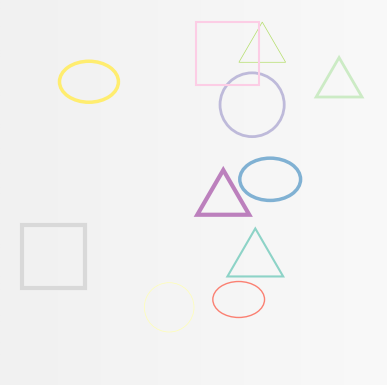[{"shape": "triangle", "thickness": 1.5, "radius": 0.42, "center": [0.659, 0.323]}, {"shape": "circle", "thickness": 0.5, "radius": 0.32, "center": [0.437, 0.202]}, {"shape": "circle", "thickness": 2, "radius": 0.41, "center": [0.651, 0.728]}, {"shape": "oval", "thickness": 1, "radius": 0.33, "center": [0.616, 0.222]}, {"shape": "oval", "thickness": 2.5, "radius": 0.39, "center": [0.697, 0.534]}, {"shape": "triangle", "thickness": 0.5, "radius": 0.35, "center": [0.677, 0.873]}, {"shape": "square", "thickness": 1.5, "radius": 0.41, "center": [0.587, 0.86]}, {"shape": "square", "thickness": 3, "radius": 0.41, "center": [0.138, 0.334]}, {"shape": "triangle", "thickness": 3, "radius": 0.39, "center": [0.576, 0.481]}, {"shape": "triangle", "thickness": 2, "radius": 0.34, "center": [0.875, 0.782]}, {"shape": "oval", "thickness": 2.5, "radius": 0.38, "center": [0.23, 0.788]}]